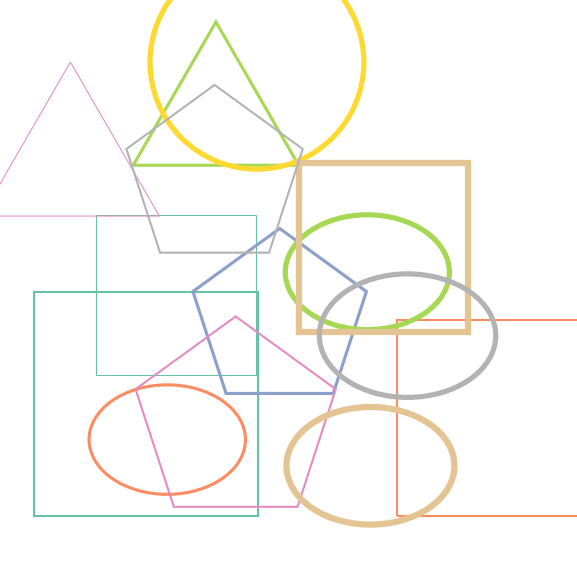[{"shape": "square", "thickness": 1, "radius": 0.97, "center": [0.253, 0.3]}, {"shape": "square", "thickness": 0.5, "radius": 0.69, "center": [0.304, 0.488]}, {"shape": "oval", "thickness": 1.5, "radius": 0.68, "center": [0.29, 0.238]}, {"shape": "square", "thickness": 1, "radius": 0.85, "center": [0.857, 0.275]}, {"shape": "pentagon", "thickness": 1.5, "radius": 0.79, "center": [0.484, 0.446]}, {"shape": "pentagon", "thickness": 1, "radius": 0.91, "center": [0.408, 0.269]}, {"shape": "triangle", "thickness": 0.5, "radius": 0.89, "center": [0.122, 0.714]}, {"shape": "oval", "thickness": 2.5, "radius": 0.71, "center": [0.636, 0.528]}, {"shape": "triangle", "thickness": 1.5, "radius": 0.83, "center": [0.374, 0.796]}, {"shape": "circle", "thickness": 2.5, "radius": 0.93, "center": [0.445, 0.891]}, {"shape": "oval", "thickness": 3, "radius": 0.73, "center": [0.641, 0.193]}, {"shape": "square", "thickness": 3, "radius": 0.73, "center": [0.664, 0.57]}, {"shape": "pentagon", "thickness": 1, "radius": 0.8, "center": [0.372, 0.691]}, {"shape": "oval", "thickness": 2.5, "radius": 0.76, "center": [0.706, 0.418]}]